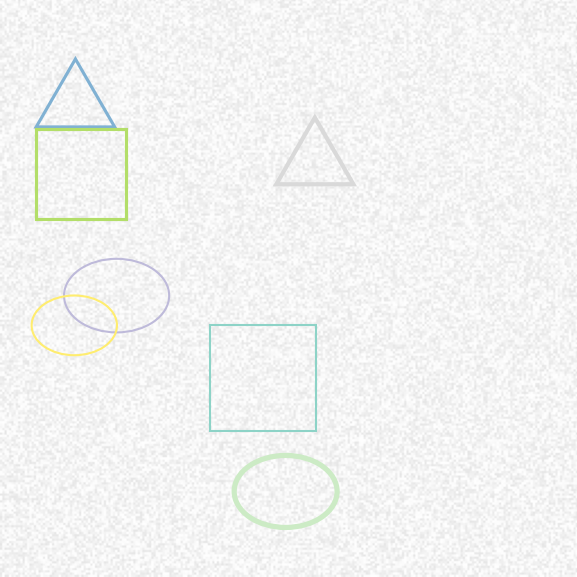[{"shape": "square", "thickness": 1, "radius": 0.46, "center": [0.456, 0.345]}, {"shape": "oval", "thickness": 1, "radius": 0.46, "center": [0.202, 0.487]}, {"shape": "triangle", "thickness": 1.5, "radius": 0.39, "center": [0.131, 0.819]}, {"shape": "square", "thickness": 1.5, "radius": 0.39, "center": [0.14, 0.698]}, {"shape": "triangle", "thickness": 2, "radius": 0.39, "center": [0.545, 0.719]}, {"shape": "oval", "thickness": 2.5, "radius": 0.45, "center": [0.495, 0.148]}, {"shape": "oval", "thickness": 1, "radius": 0.37, "center": [0.129, 0.436]}]